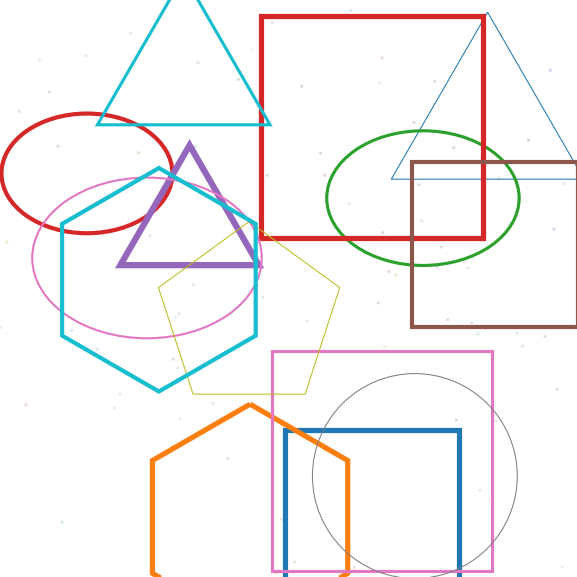[{"shape": "square", "thickness": 2.5, "radius": 0.75, "center": [0.643, 0.104]}, {"shape": "triangle", "thickness": 0.5, "radius": 0.96, "center": [0.844, 0.785]}, {"shape": "hexagon", "thickness": 2.5, "radius": 0.98, "center": [0.433, 0.104]}, {"shape": "oval", "thickness": 1.5, "radius": 0.83, "center": [0.732, 0.656]}, {"shape": "square", "thickness": 2.5, "radius": 0.96, "center": [0.644, 0.779]}, {"shape": "oval", "thickness": 2, "radius": 0.74, "center": [0.151, 0.699]}, {"shape": "triangle", "thickness": 3, "radius": 0.69, "center": [0.328, 0.609]}, {"shape": "square", "thickness": 2, "radius": 0.72, "center": [0.857, 0.576]}, {"shape": "oval", "thickness": 1, "radius": 0.99, "center": [0.255, 0.552]}, {"shape": "square", "thickness": 1.5, "radius": 0.95, "center": [0.662, 0.201]}, {"shape": "circle", "thickness": 0.5, "radius": 0.89, "center": [0.718, 0.175]}, {"shape": "pentagon", "thickness": 0.5, "radius": 0.83, "center": [0.431, 0.45]}, {"shape": "triangle", "thickness": 1.5, "radius": 0.86, "center": [0.318, 0.869]}, {"shape": "hexagon", "thickness": 2, "radius": 0.97, "center": [0.275, 0.515]}]